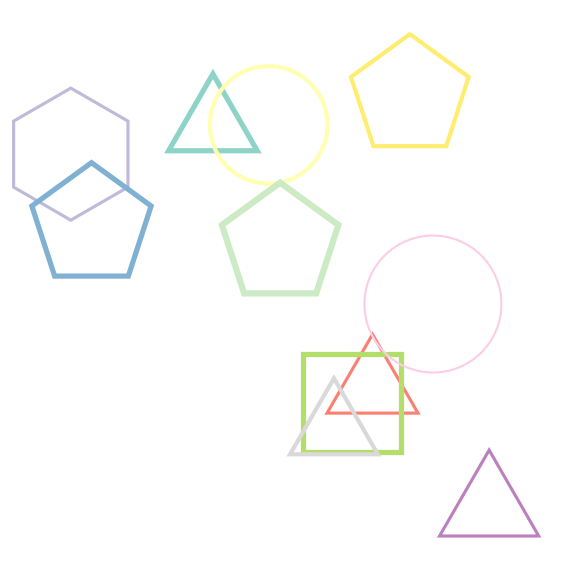[{"shape": "triangle", "thickness": 2.5, "radius": 0.44, "center": [0.369, 0.782]}, {"shape": "circle", "thickness": 2, "radius": 0.51, "center": [0.465, 0.783]}, {"shape": "hexagon", "thickness": 1.5, "radius": 0.57, "center": [0.123, 0.732]}, {"shape": "triangle", "thickness": 1.5, "radius": 0.45, "center": [0.645, 0.329]}, {"shape": "pentagon", "thickness": 2.5, "radius": 0.54, "center": [0.158, 0.609]}, {"shape": "square", "thickness": 2.5, "radius": 0.42, "center": [0.609, 0.301]}, {"shape": "circle", "thickness": 1, "radius": 0.59, "center": [0.75, 0.473]}, {"shape": "triangle", "thickness": 2, "radius": 0.44, "center": [0.578, 0.256]}, {"shape": "triangle", "thickness": 1.5, "radius": 0.5, "center": [0.847, 0.121]}, {"shape": "pentagon", "thickness": 3, "radius": 0.53, "center": [0.485, 0.577]}, {"shape": "pentagon", "thickness": 2, "radius": 0.54, "center": [0.71, 0.833]}]